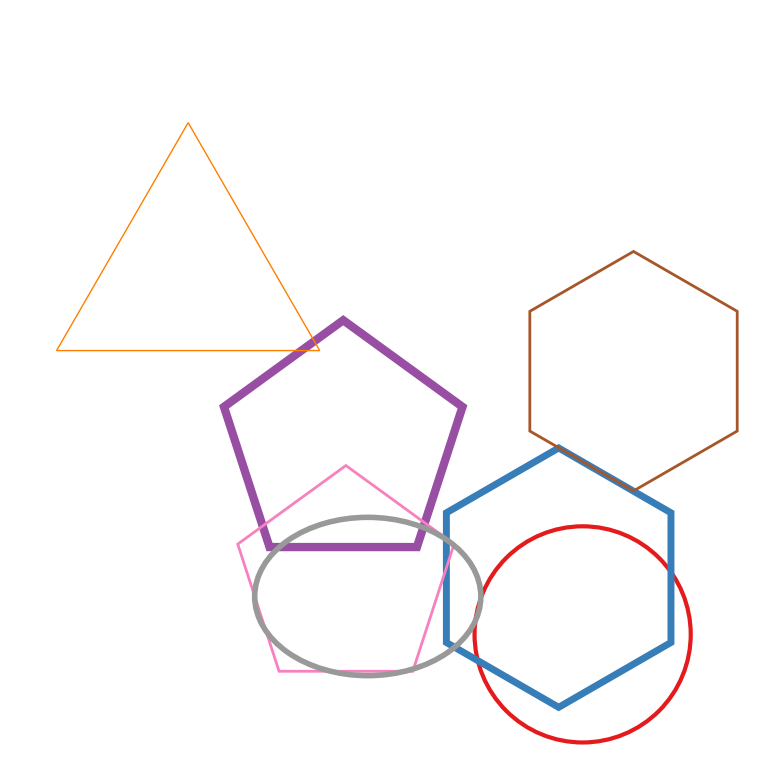[{"shape": "circle", "thickness": 1.5, "radius": 0.7, "center": [0.757, 0.176]}, {"shape": "hexagon", "thickness": 2.5, "radius": 0.84, "center": [0.726, 0.25]}, {"shape": "pentagon", "thickness": 3, "radius": 0.81, "center": [0.446, 0.421]}, {"shape": "triangle", "thickness": 0.5, "radius": 0.99, "center": [0.244, 0.643]}, {"shape": "hexagon", "thickness": 1, "radius": 0.78, "center": [0.823, 0.518]}, {"shape": "pentagon", "thickness": 1, "radius": 0.74, "center": [0.449, 0.248]}, {"shape": "oval", "thickness": 2, "radius": 0.73, "center": [0.478, 0.225]}]